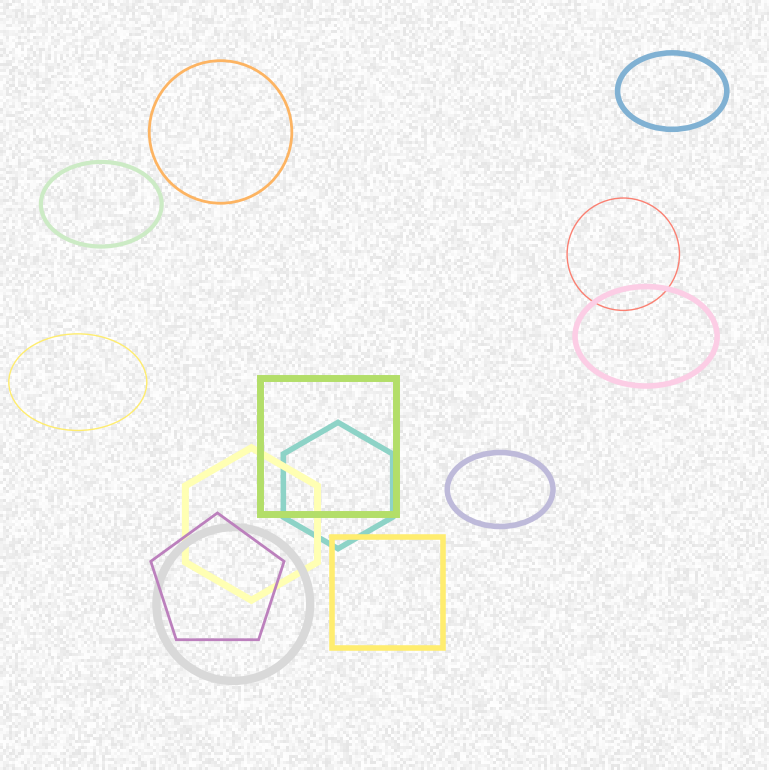[{"shape": "hexagon", "thickness": 2, "radius": 0.41, "center": [0.439, 0.369]}, {"shape": "hexagon", "thickness": 2.5, "radius": 0.5, "center": [0.327, 0.319]}, {"shape": "oval", "thickness": 2, "radius": 0.34, "center": [0.65, 0.364]}, {"shape": "circle", "thickness": 0.5, "radius": 0.36, "center": [0.809, 0.67]}, {"shape": "oval", "thickness": 2, "radius": 0.35, "center": [0.873, 0.882]}, {"shape": "circle", "thickness": 1, "radius": 0.46, "center": [0.286, 0.829]}, {"shape": "square", "thickness": 2.5, "radius": 0.44, "center": [0.426, 0.421]}, {"shape": "oval", "thickness": 2, "radius": 0.46, "center": [0.839, 0.563]}, {"shape": "circle", "thickness": 3, "radius": 0.5, "center": [0.303, 0.215]}, {"shape": "pentagon", "thickness": 1, "radius": 0.46, "center": [0.282, 0.243]}, {"shape": "oval", "thickness": 1.5, "radius": 0.39, "center": [0.132, 0.735]}, {"shape": "square", "thickness": 2, "radius": 0.36, "center": [0.504, 0.231]}, {"shape": "oval", "thickness": 0.5, "radius": 0.45, "center": [0.101, 0.504]}]